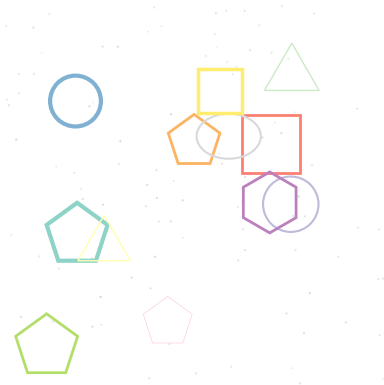[{"shape": "pentagon", "thickness": 3, "radius": 0.42, "center": [0.2, 0.39]}, {"shape": "triangle", "thickness": 1, "radius": 0.39, "center": [0.27, 0.362]}, {"shape": "circle", "thickness": 1.5, "radius": 0.36, "center": [0.755, 0.47]}, {"shape": "square", "thickness": 2, "radius": 0.38, "center": [0.704, 0.626]}, {"shape": "circle", "thickness": 3, "radius": 0.33, "center": [0.196, 0.738]}, {"shape": "pentagon", "thickness": 2, "radius": 0.35, "center": [0.504, 0.632]}, {"shape": "pentagon", "thickness": 2, "radius": 0.42, "center": [0.121, 0.1]}, {"shape": "pentagon", "thickness": 0.5, "radius": 0.33, "center": [0.436, 0.163]}, {"shape": "oval", "thickness": 1.5, "radius": 0.42, "center": [0.594, 0.646]}, {"shape": "hexagon", "thickness": 2, "radius": 0.4, "center": [0.701, 0.474]}, {"shape": "triangle", "thickness": 1, "radius": 0.41, "center": [0.758, 0.806]}, {"shape": "square", "thickness": 2.5, "radius": 0.29, "center": [0.572, 0.764]}]